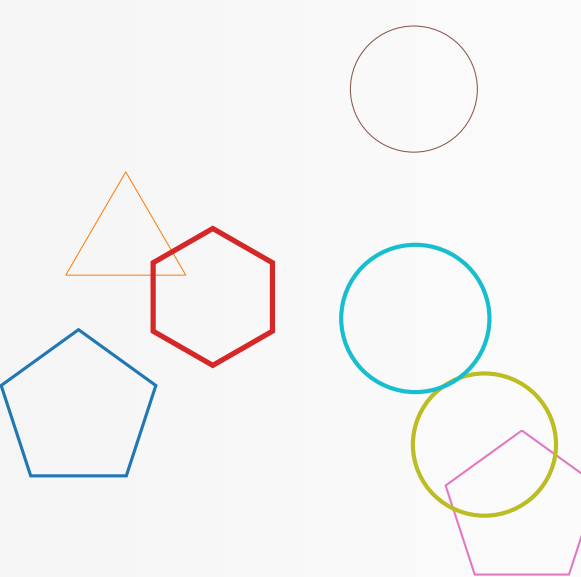[{"shape": "pentagon", "thickness": 1.5, "radius": 0.7, "center": [0.135, 0.288]}, {"shape": "triangle", "thickness": 0.5, "radius": 0.6, "center": [0.216, 0.582]}, {"shape": "hexagon", "thickness": 2.5, "radius": 0.59, "center": [0.366, 0.485]}, {"shape": "circle", "thickness": 0.5, "radius": 0.55, "center": [0.712, 0.845]}, {"shape": "pentagon", "thickness": 1, "radius": 0.69, "center": [0.898, 0.116]}, {"shape": "circle", "thickness": 2, "radius": 0.62, "center": [0.833, 0.229]}, {"shape": "circle", "thickness": 2, "radius": 0.64, "center": [0.715, 0.448]}]